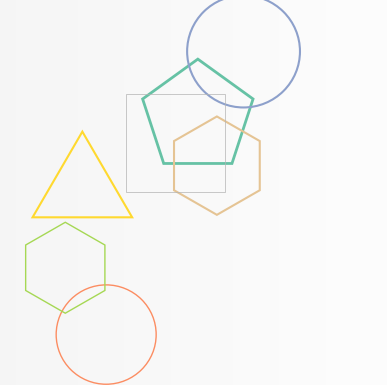[{"shape": "pentagon", "thickness": 2, "radius": 0.75, "center": [0.511, 0.697]}, {"shape": "circle", "thickness": 1, "radius": 0.65, "center": [0.274, 0.131]}, {"shape": "circle", "thickness": 1.5, "radius": 0.73, "center": [0.629, 0.866]}, {"shape": "hexagon", "thickness": 1, "radius": 0.59, "center": [0.168, 0.305]}, {"shape": "triangle", "thickness": 1.5, "radius": 0.74, "center": [0.213, 0.51]}, {"shape": "hexagon", "thickness": 1.5, "radius": 0.64, "center": [0.56, 0.57]}, {"shape": "square", "thickness": 0.5, "radius": 0.64, "center": [0.454, 0.629]}]